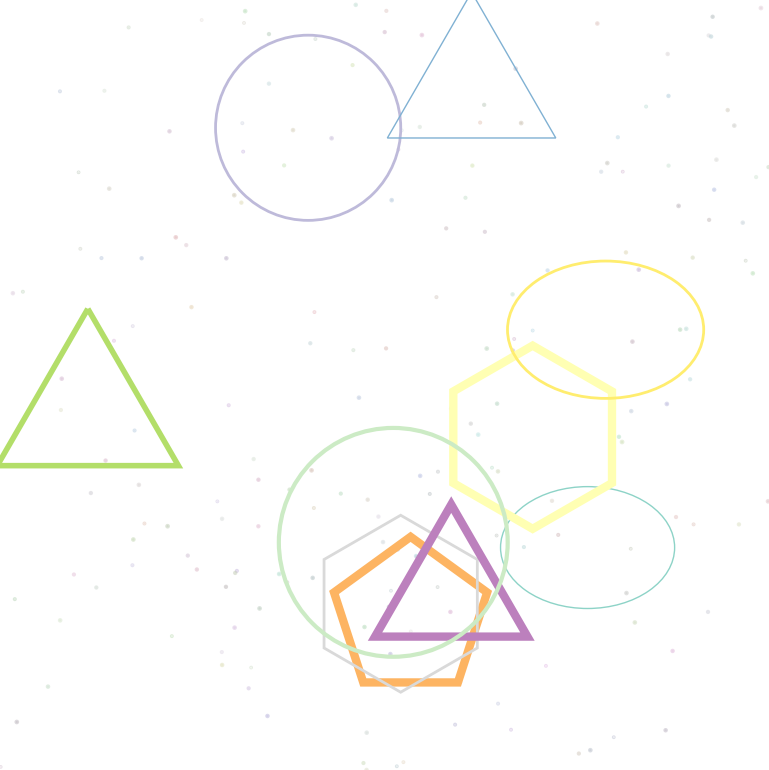[{"shape": "oval", "thickness": 0.5, "radius": 0.57, "center": [0.763, 0.289]}, {"shape": "hexagon", "thickness": 3, "radius": 0.59, "center": [0.692, 0.432]}, {"shape": "circle", "thickness": 1, "radius": 0.6, "center": [0.4, 0.834]}, {"shape": "triangle", "thickness": 0.5, "radius": 0.63, "center": [0.612, 0.884]}, {"shape": "pentagon", "thickness": 3, "radius": 0.52, "center": [0.533, 0.198]}, {"shape": "triangle", "thickness": 2, "radius": 0.68, "center": [0.114, 0.463]}, {"shape": "hexagon", "thickness": 1, "radius": 0.57, "center": [0.52, 0.216]}, {"shape": "triangle", "thickness": 3, "radius": 0.57, "center": [0.586, 0.23]}, {"shape": "circle", "thickness": 1.5, "radius": 0.74, "center": [0.511, 0.296]}, {"shape": "oval", "thickness": 1, "radius": 0.64, "center": [0.786, 0.572]}]